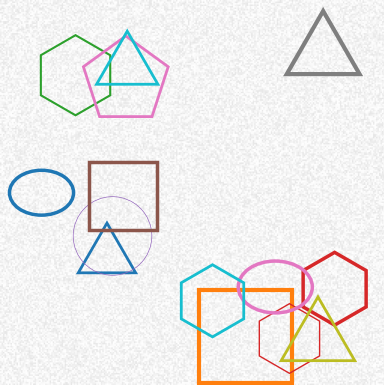[{"shape": "oval", "thickness": 2.5, "radius": 0.42, "center": [0.108, 0.499]}, {"shape": "triangle", "thickness": 2, "radius": 0.43, "center": [0.278, 0.334]}, {"shape": "square", "thickness": 3, "radius": 0.6, "center": [0.638, 0.126]}, {"shape": "hexagon", "thickness": 1.5, "radius": 0.52, "center": [0.196, 0.805]}, {"shape": "hexagon", "thickness": 2.5, "radius": 0.47, "center": [0.869, 0.25]}, {"shape": "hexagon", "thickness": 1, "radius": 0.45, "center": [0.752, 0.121]}, {"shape": "circle", "thickness": 0.5, "radius": 0.51, "center": [0.292, 0.387]}, {"shape": "square", "thickness": 2.5, "radius": 0.44, "center": [0.319, 0.491]}, {"shape": "pentagon", "thickness": 2, "radius": 0.58, "center": [0.327, 0.791]}, {"shape": "oval", "thickness": 2.5, "radius": 0.48, "center": [0.715, 0.255]}, {"shape": "triangle", "thickness": 3, "radius": 0.55, "center": [0.839, 0.862]}, {"shape": "triangle", "thickness": 2, "radius": 0.55, "center": [0.826, 0.118]}, {"shape": "triangle", "thickness": 2, "radius": 0.46, "center": [0.33, 0.827]}, {"shape": "hexagon", "thickness": 2, "radius": 0.47, "center": [0.552, 0.219]}]